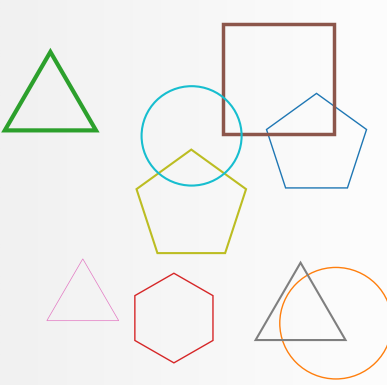[{"shape": "pentagon", "thickness": 1, "radius": 0.68, "center": [0.817, 0.622]}, {"shape": "circle", "thickness": 1, "radius": 0.72, "center": [0.867, 0.161]}, {"shape": "triangle", "thickness": 3, "radius": 0.68, "center": [0.13, 0.729]}, {"shape": "hexagon", "thickness": 1, "radius": 0.58, "center": [0.449, 0.174]}, {"shape": "square", "thickness": 2.5, "radius": 0.72, "center": [0.718, 0.794]}, {"shape": "triangle", "thickness": 0.5, "radius": 0.54, "center": [0.214, 0.221]}, {"shape": "triangle", "thickness": 1.5, "radius": 0.67, "center": [0.776, 0.184]}, {"shape": "pentagon", "thickness": 1.5, "radius": 0.74, "center": [0.494, 0.463]}, {"shape": "circle", "thickness": 1.5, "radius": 0.65, "center": [0.494, 0.647]}]